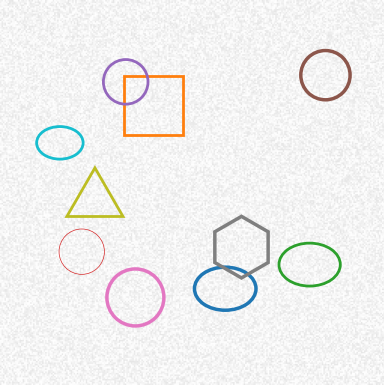[{"shape": "oval", "thickness": 2.5, "radius": 0.4, "center": [0.585, 0.25]}, {"shape": "square", "thickness": 2, "radius": 0.38, "center": [0.398, 0.726]}, {"shape": "oval", "thickness": 2, "radius": 0.4, "center": [0.804, 0.313]}, {"shape": "circle", "thickness": 0.5, "radius": 0.29, "center": [0.212, 0.346]}, {"shape": "circle", "thickness": 2, "radius": 0.29, "center": [0.327, 0.787]}, {"shape": "circle", "thickness": 2.5, "radius": 0.32, "center": [0.845, 0.805]}, {"shape": "circle", "thickness": 2.5, "radius": 0.37, "center": [0.352, 0.227]}, {"shape": "hexagon", "thickness": 2.5, "radius": 0.4, "center": [0.627, 0.358]}, {"shape": "triangle", "thickness": 2, "radius": 0.42, "center": [0.247, 0.48]}, {"shape": "oval", "thickness": 2, "radius": 0.3, "center": [0.156, 0.629]}]